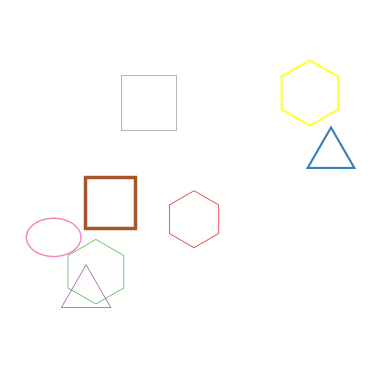[{"shape": "hexagon", "thickness": 0.5, "radius": 0.37, "center": [0.504, 0.431]}, {"shape": "triangle", "thickness": 1.5, "radius": 0.35, "center": [0.86, 0.599]}, {"shape": "hexagon", "thickness": 0.5, "radius": 0.42, "center": [0.249, 0.294]}, {"shape": "triangle", "thickness": 0.5, "radius": 0.37, "center": [0.224, 0.238]}, {"shape": "hexagon", "thickness": 1.5, "radius": 0.42, "center": [0.805, 0.758]}, {"shape": "square", "thickness": 2.5, "radius": 0.33, "center": [0.285, 0.474]}, {"shape": "oval", "thickness": 1, "radius": 0.35, "center": [0.139, 0.383]}, {"shape": "square", "thickness": 0.5, "radius": 0.36, "center": [0.385, 0.734]}]